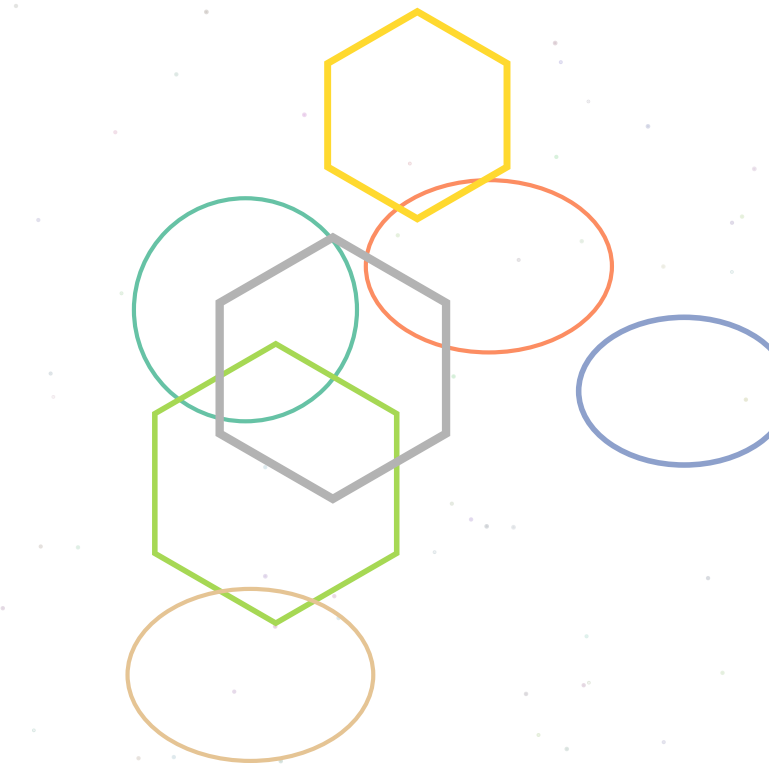[{"shape": "circle", "thickness": 1.5, "radius": 0.72, "center": [0.319, 0.598]}, {"shape": "oval", "thickness": 1.5, "radius": 0.8, "center": [0.635, 0.654]}, {"shape": "oval", "thickness": 2, "radius": 0.69, "center": [0.889, 0.492]}, {"shape": "hexagon", "thickness": 2, "radius": 0.91, "center": [0.358, 0.372]}, {"shape": "hexagon", "thickness": 2.5, "radius": 0.67, "center": [0.542, 0.85]}, {"shape": "oval", "thickness": 1.5, "radius": 0.8, "center": [0.325, 0.123]}, {"shape": "hexagon", "thickness": 3, "radius": 0.85, "center": [0.432, 0.522]}]